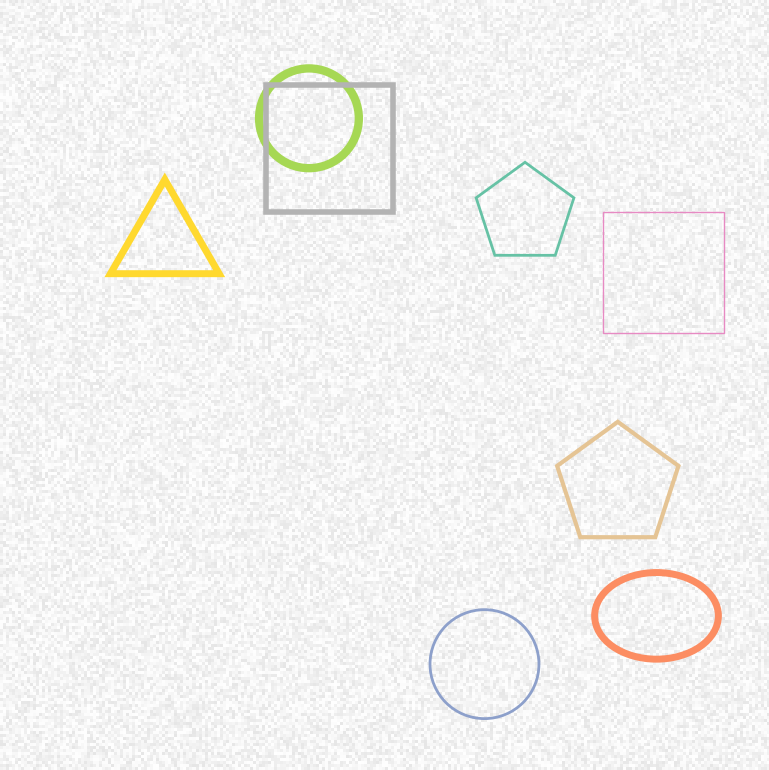[{"shape": "pentagon", "thickness": 1, "radius": 0.33, "center": [0.682, 0.722]}, {"shape": "oval", "thickness": 2.5, "radius": 0.4, "center": [0.853, 0.2]}, {"shape": "circle", "thickness": 1, "radius": 0.35, "center": [0.629, 0.137]}, {"shape": "square", "thickness": 0.5, "radius": 0.39, "center": [0.861, 0.646]}, {"shape": "circle", "thickness": 3, "radius": 0.32, "center": [0.401, 0.846]}, {"shape": "triangle", "thickness": 2.5, "radius": 0.41, "center": [0.214, 0.685]}, {"shape": "pentagon", "thickness": 1.5, "radius": 0.41, "center": [0.802, 0.369]}, {"shape": "square", "thickness": 2, "radius": 0.41, "center": [0.428, 0.807]}]